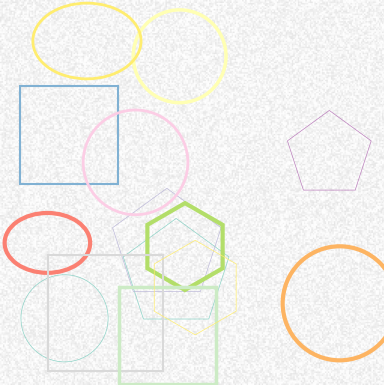[{"shape": "pentagon", "thickness": 0.5, "radius": 0.72, "center": [0.457, 0.288]}, {"shape": "circle", "thickness": 0.5, "radius": 0.57, "center": [0.168, 0.173]}, {"shape": "circle", "thickness": 2.5, "radius": 0.6, "center": [0.466, 0.854]}, {"shape": "pentagon", "thickness": 0.5, "radius": 0.74, "center": [0.433, 0.363]}, {"shape": "oval", "thickness": 3, "radius": 0.56, "center": [0.123, 0.369]}, {"shape": "square", "thickness": 1.5, "radius": 0.64, "center": [0.18, 0.649]}, {"shape": "circle", "thickness": 3, "radius": 0.74, "center": [0.882, 0.212]}, {"shape": "hexagon", "thickness": 3, "radius": 0.56, "center": [0.481, 0.36]}, {"shape": "circle", "thickness": 2, "radius": 0.68, "center": [0.352, 0.578]}, {"shape": "square", "thickness": 1.5, "radius": 0.75, "center": [0.274, 0.187]}, {"shape": "pentagon", "thickness": 0.5, "radius": 0.57, "center": [0.855, 0.599]}, {"shape": "square", "thickness": 2.5, "radius": 0.63, "center": [0.435, 0.128]}, {"shape": "oval", "thickness": 2, "radius": 0.7, "center": [0.226, 0.894]}, {"shape": "hexagon", "thickness": 0.5, "radius": 0.61, "center": [0.507, 0.253]}]